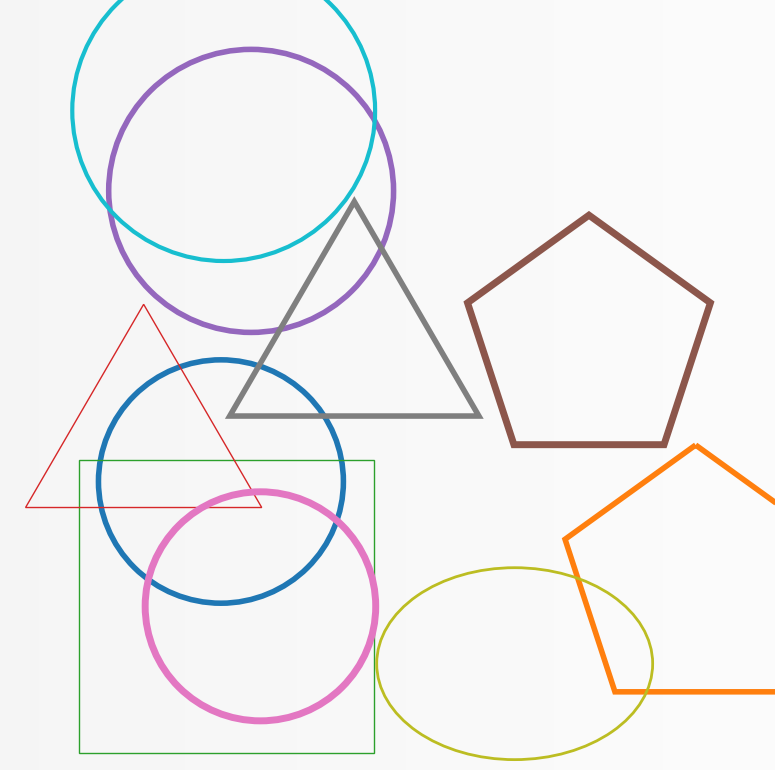[{"shape": "circle", "thickness": 2, "radius": 0.79, "center": [0.285, 0.375]}, {"shape": "pentagon", "thickness": 2, "radius": 0.89, "center": [0.898, 0.245]}, {"shape": "square", "thickness": 0.5, "radius": 0.95, "center": [0.292, 0.212]}, {"shape": "triangle", "thickness": 0.5, "radius": 0.88, "center": [0.185, 0.429]}, {"shape": "circle", "thickness": 2, "radius": 0.92, "center": [0.324, 0.752]}, {"shape": "pentagon", "thickness": 2.5, "radius": 0.82, "center": [0.76, 0.556]}, {"shape": "circle", "thickness": 2.5, "radius": 0.74, "center": [0.336, 0.213]}, {"shape": "triangle", "thickness": 2, "radius": 0.93, "center": [0.457, 0.553]}, {"shape": "oval", "thickness": 1, "radius": 0.89, "center": [0.664, 0.138]}, {"shape": "circle", "thickness": 1.5, "radius": 0.98, "center": [0.289, 0.856]}]